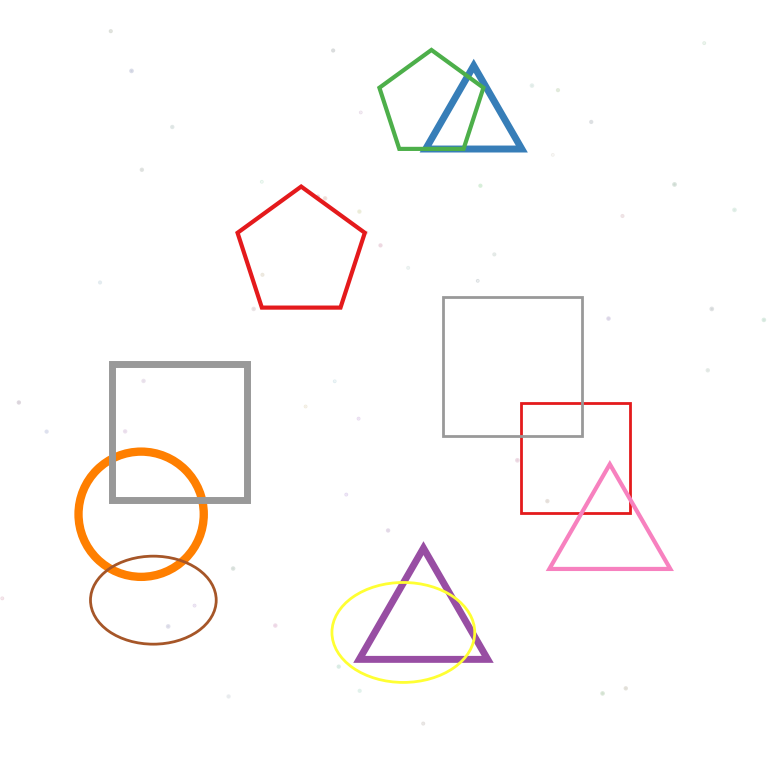[{"shape": "square", "thickness": 1, "radius": 0.36, "center": [0.748, 0.405]}, {"shape": "pentagon", "thickness": 1.5, "radius": 0.43, "center": [0.391, 0.671]}, {"shape": "triangle", "thickness": 2.5, "radius": 0.36, "center": [0.615, 0.843]}, {"shape": "pentagon", "thickness": 1.5, "radius": 0.36, "center": [0.56, 0.864]}, {"shape": "triangle", "thickness": 2.5, "radius": 0.48, "center": [0.55, 0.192]}, {"shape": "circle", "thickness": 3, "radius": 0.41, "center": [0.183, 0.332]}, {"shape": "oval", "thickness": 1, "radius": 0.46, "center": [0.524, 0.179]}, {"shape": "oval", "thickness": 1, "radius": 0.41, "center": [0.199, 0.221]}, {"shape": "triangle", "thickness": 1.5, "radius": 0.45, "center": [0.792, 0.306]}, {"shape": "square", "thickness": 1, "radius": 0.45, "center": [0.666, 0.524]}, {"shape": "square", "thickness": 2.5, "radius": 0.44, "center": [0.233, 0.439]}]